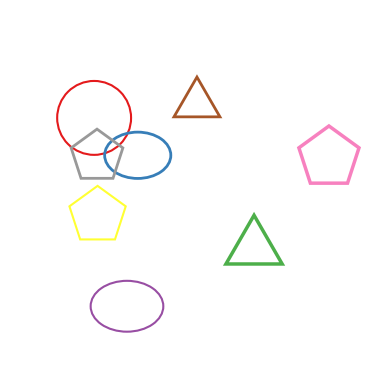[{"shape": "circle", "thickness": 1.5, "radius": 0.48, "center": [0.244, 0.694]}, {"shape": "oval", "thickness": 2, "radius": 0.43, "center": [0.358, 0.597]}, {"shape": "triangle", "thickness": 2.5, "radius": 0.42, "center": [0.66, 0.356]}, {"shape": "oval", "thickness": 1.5, "radius": 0.47, "center": [0.33, 0.205]}, {"shape": "pentagon", "thickness": 1.5, "radius": 0.38, "center": [0.253, 0.44]}, {"shape": "triangle", "thickness": 2, "radius": 0.34, "center": [0.512, 0.731]}, {"shape": "pentagon", "thickness": 2.5, "radius": 0.41, "center": [0.854, 0.591]}, {"shape": "pentagon", "thickness": 2, "radius": 0.35, "center": [0.252, 0.594]}]